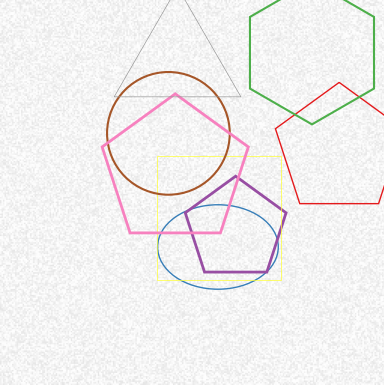[{"shape": "pentagon", "thickness": 1, "radius": 0.87, "center": [0.881, 0.612]}, {"shape": "oval", "thickness": 1, "radius": 0.78, "center": [0.566, 0.358]}, {"shape": "hexagon", "thickness": 1.5, "radius": 0.93, "center": [0.81, 0.863]}, {"shape": "pentagon", "thickness": 2, "radius": 0.69, "center": [0.612, 0.405]}, {"shape": "square", "thickness": 0.5, "radius": 0.8, "center": [0.568, 0.435]}, {"shape": "circle", "thickness": 1.5, "radius": 0.8, "center": [0.437, 0.654]}, {"shape": "pentagon", "thickness": 2, "radius": 1.0, "center": [0.455, 0.557]}, {"shape": "triangle", "thickness": 0.5, "radius": 0.95, "center": [0.461, 0.844]}]